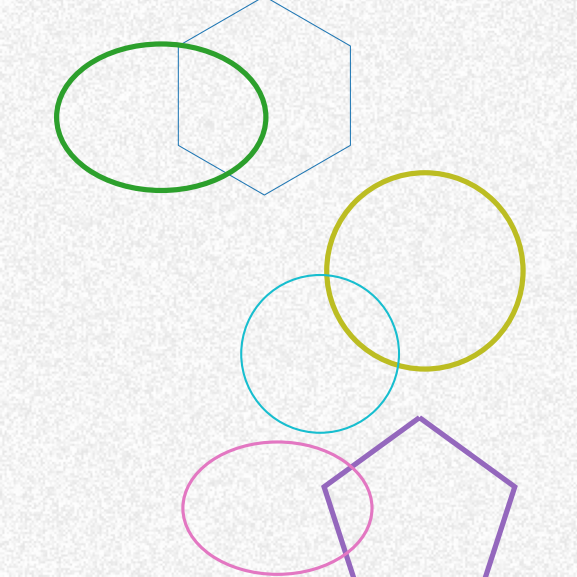[{"shape": "hexagon", "thickness": 0.5, "radius": 0.86, "center": [0.458, 0.833]}, {"shape": "oval", "thickness": 2.5, "radius": 0.91, "center": [0.279, 0.796]}, {"shape": "pentagon", "thickness": 2.5, "radius": 0.87, "center": [0.726, 0.102]}, {"shape": "oval", "thickness": 1.5, "radius": 0.82, "center": [0.48, 0.119]}, {"shape": "circle", "thickness": 2.5, "radius": 0.85, "center": [0.736, 0.53]}, {"shape": "circle", "thickness": 1, "radius": 0.68, "center": [0.554, 0.386]}]